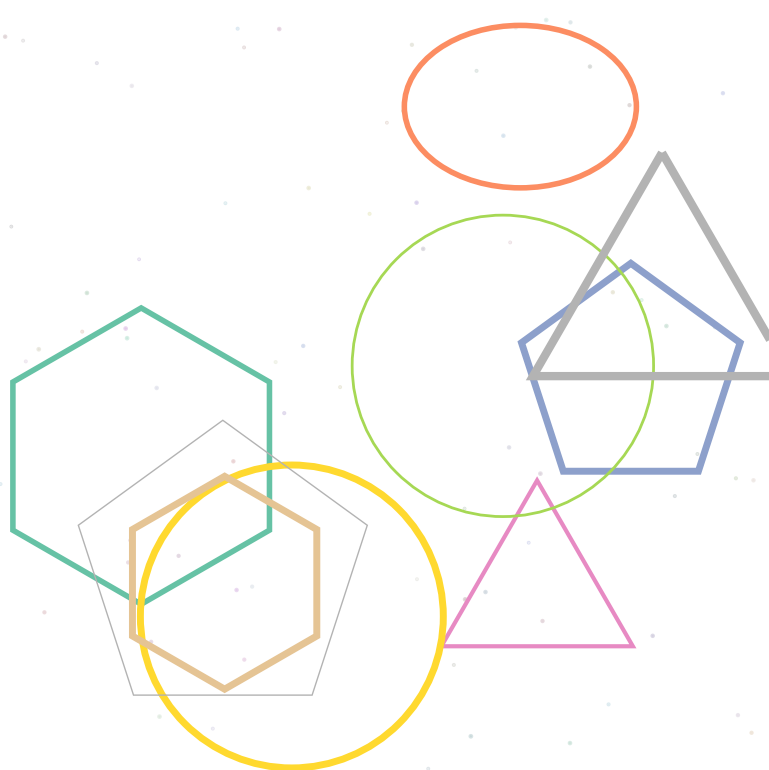[{"shape": "hexagon", "thickness": 2, "radius": 0.96, "center": [0.183, 0.408]}, {"shape": "oval", "thickness": 2, "radius": 0.75, "center": [0.676, 0.862]}, {"shape": "pentagon", "thickness": 2.5, "radius": 0.75, "center": [0.819, 0.509]}, {"shape": "triangle", "thickness": 1.5, "radius": 0.72, "center": [0.698, 0.232]}, {"shape": "circle", "thickness": 1, "radius": 0.98, "center": [0.653, 0.525]}, {"shape": "circle", "thickness": 2.5, "radius": 0.98, "center": [0.379, 0.199]}, {"shape": "hexagon", "thickness": 2.5, "radius": 0.69, "center": [0.292, 0.243]}, {"shape": "pentagon", "thickness": 0.5, "radius": 0.99, "center": [0.289, 0.257]}, {"shape": "triangle", "thickness": 3, "radius": 0.97, "center": [0.86, 0.608]}]